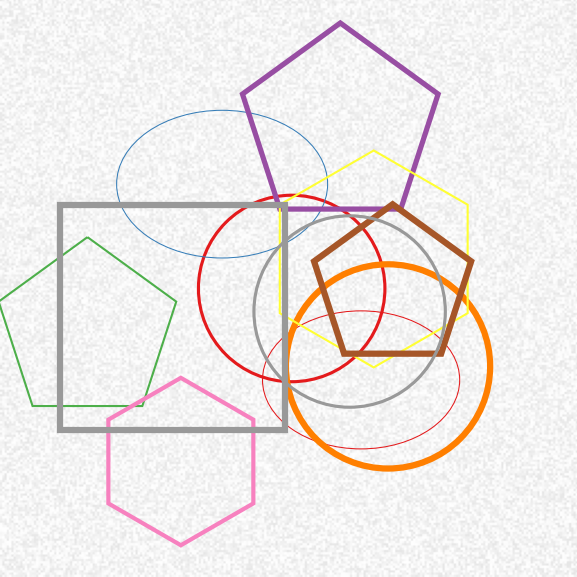[{"shape": "circle", "thickness": 1.5, "radius": 0.81, "center": [0.505, 0.5]}, {"shape": "oval", "thickness": 0.5, "radius": 0.85, "center": [0.625, 0.341]}, {"shape": "oval", "thickness": 0.5, "radius": 0.91, "center": [0.385, 0.68]}, {"shape": "pentagon", "thickness": 1, "radius": 0.81, "center": [0.151, 0.427]}, {"shape": "pentagon", "thickness": 2.5, "radius": 0.89, "center": [0.589, 0.781]}, {"shape": "circle", "thickness": 3, "radius": 0.88, "center": [0.672, 0.365]}, {"shape": "hexagon", "thickness": 1, "radius": 0.94, "center": [0.647, 0.551]}, {"shape": "pentagon", "thickness": 3, "radius": 0.71, "center": [0.68, 0.502]}, {"shape": "hexagon", "thickness": 2, "radius": 0.72, "center": [0.313, 0.2]}, {"shape": "square", "thickness": 3, "radius": 0.97, "center": [0.299, 0.45]}, {"shape": "circle", "thickness": 1.5, "radius": 0.83, "center": [0.605, 0.46]}]